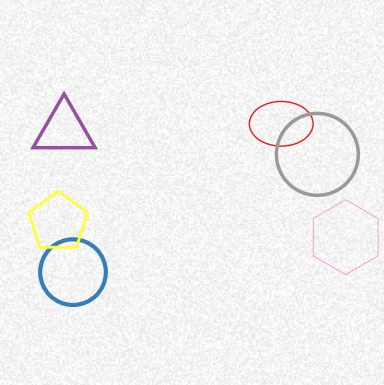[{"shape": "oval", "thickness": 1, "radius": 0.41, "center": [0.73, 0.678]}, {"shape": "circle", "thickness": 3, "radius": 0.43, "center": [0.19, 0.293]}, {"shape": "triangle", "thickness": 2.5, "radius": 0.47, "center": [0.166, 0.663]}, {"shape": "pentagon", "thickness": 2, "radius": 0.4, "center": [0.151, 0.423]}, {"shape": "hexagon", "thickness": 0.5, "radius": 0.49, "center": [0.898, 0.384]}, {"shape": "circle", "thickness": 2.5, "radius": 0.53, "center": [0.824, 0.599]}]